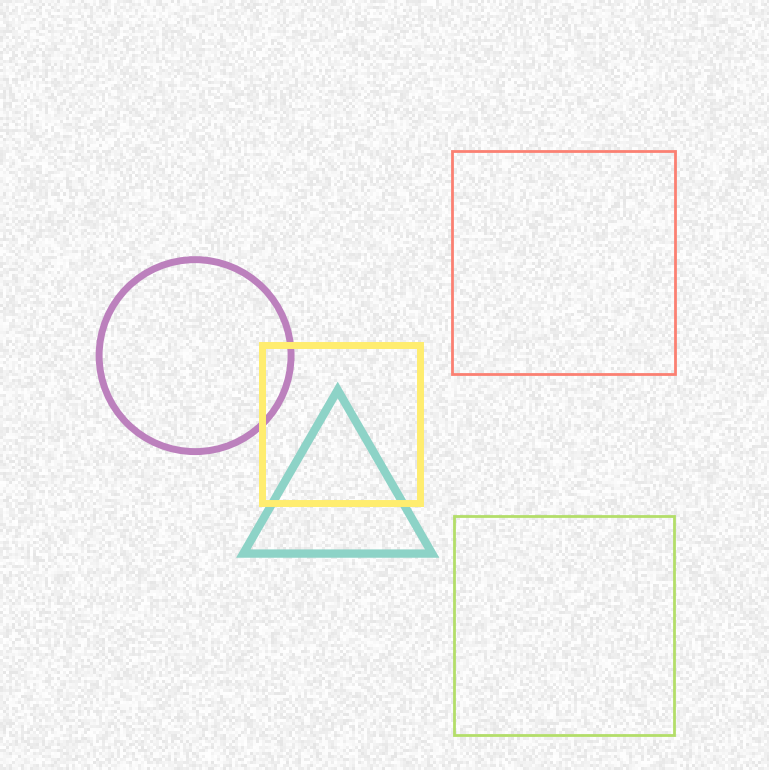[{"shape": "triangle", "thickness": 3, "radius": 0.71, "center": [0.439, 0.352]}, {"shape": "square", "thickness": 1, "radius": 0.72, "center": [0.732, 0.66]}, {"shape": "square", "thickness": 1, "radius": 0.71, "center": [0.733, 0.188]}, {"shape": "circle", "thickness": 2.5, "radius": 0.62, "center": [0.253, 0.538]}, {"shape": "square", "thickness": 2.5, "radius": 0.51, "center": [0.442, 0.45]}]